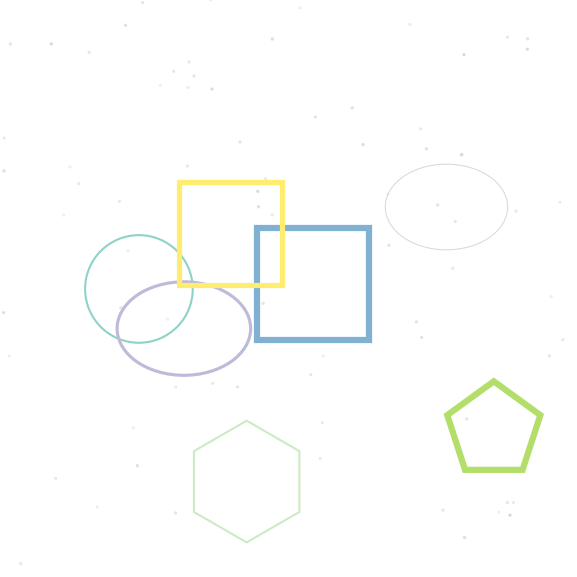[{"shape": "circle", "thickness": 1, "radius": 0.47, "center": [0.241, 0.499]}, {"shape": "oval", "thickness": 1.5, "radius": 0.58, "center": [0.318, 0.43]}, {"shape": "square", "thickness": 3, "radius": 0.49, "center": [0.542, 0.507]}, {"shape": "pentagon", "thickness": 3, "radius": 0.42, "center": [0.855, 0.254]}, {"shape": "oval", "thickness": 0.5, "radius": 0.53, "center": [0.773, 0.641]}, {"shape": "hexagon", "thickness": 1, "radius": 0.53, "center": [0.427, 0.165]}, {"shape": "square", "thickness": 2.5, "radius": 0.45, "center": [0.399, 0.595]}]